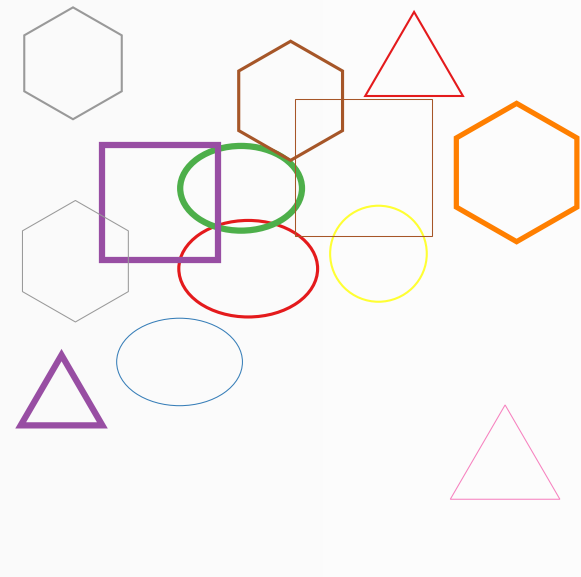[{"shape": "oval", "thickness": 1.5, "radius": 0.6, "center": [0.427, 0.534]}, {"shape": "triangle", "thickness": 1, "radius": 0.49, "center": [0.712, 0.881]}, {"shape": "oval", "thickness": 0.5, "radius": 0.54, "center": [0.309, 0.372]}, {"shape": "oval", "thickness": 3, "radius": 0.52, "center": [0.415, 0.673]}, {"shape": "square", "thickness": 3, "radius": 0.5, "center": [0.275, 0.649]}, {"shape": "triangle", "thickness": 3, "radius": 0.41, "center": [0.106, 0.303]}, {"shape": "hexagon", "thickness": 2.5, "radius": 0.6, "center": [0.889, 0.7]}, {"shape": "circle", "thickness": 1, "radius": 0.42, "center": [0.651, 0.56]}, {"shape": "square", "thickness": 0.5, "radius": 0.59, "center": [0.626, 0.709]}, {"shape": "hexagon", "thickness": 1.5, "radius": 0.52, "center": [0.5, 0.825]}, {"shape": "triangle", "thickness": 0.5, "radius": 0.54, "center": [0.869, 0.189]}, {"shape": "hexagon", "thickness": 1, "radius": 0.48, "center": [0.126, 0.89]}, {"shape": "hexagon", "thickness": 0.5, "radius": 0.53, "center": [0.13, 0.547]}]